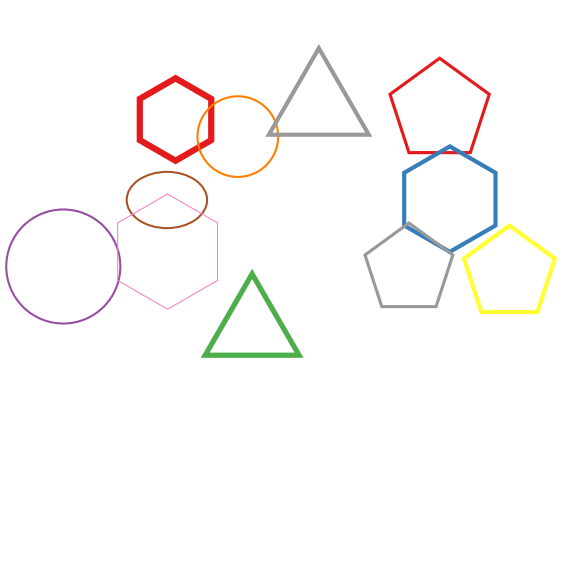[{"shape": "hexagon", "thickness": 3, "radius": 0.36, "center": [0.304, 0.792]}, {"shape": "pentagon", "thickness": 1.5, "radius": 0.45, "center": [0.761, 0.808]}, {"shape": "hexagon", "thickness": 2, "radius": 0.46, "center": [0.779, 0.654]}, {"shape": "triangle", "thickness": 2.5, "radius": 0.47, "center": [0.437, 0.431]}, {"shape": "circle", "thickness": 1, "radius": 0.49, "center": [0.11, 0.538]}, {"shape": "circle", "thickness": 1, "radius": 0.35, "center": [0.412, 0.763]}, {"shape": "pentagon", "thickness": 2, "radius": 0.41, "center": [0.882, 0.526]}, {"shape": "oval", "thickness": 1, "radius": 0.35, "center": [0.289, 0.653]}, {"shape": "hexagon", "thickness": 0.5, "radius": 0.5, "center": [0.29, 0.563]}, {"shape": "pentagon", "thickness": 1.5, "radius": 0.4, "center": [0.708, 0.533]}, {"shape": "triangle", "thickness": 2, "radius": 0.5, "center": [0.552, 0.816]}]